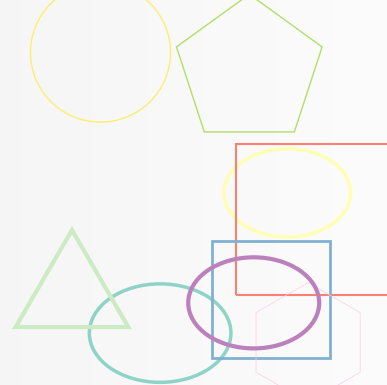[{"shape": "oval", "thickness": 2.5, "radius": 0.91, "center": [0.413, 0.135]}, {"shape": "oval", "thickness": 2.5, "radius": 0.82, "center": [0.741, 0.499]}, {"shape": "square", "thickness": 1.5, "radius": 0.98, "center": [0.806, 0.431]}, {"shape": "square", "thickness": 2, "radius": 0.76, "center": [0.699, 0.222]}, {"shape": "pentagon", "thickness": 1, "radius": 0.99, "center": [0.643, 0.817]}, {"shape": "hexagon", "thickness": 0.5, "radius": 0.78, "center": [0.795, 0.111]}, {"shape": "oval", "thickness": 3, "radius": 0.85, "center": [0.655, 0.213]}, {"shape": "triangle", "thickness": 3, "radius": 0.84, "center": [0.186, 0.235]}, {"shape": "circle", "thickness": 1, "radius": 0.9, "center": [0.259, 0.864]}]